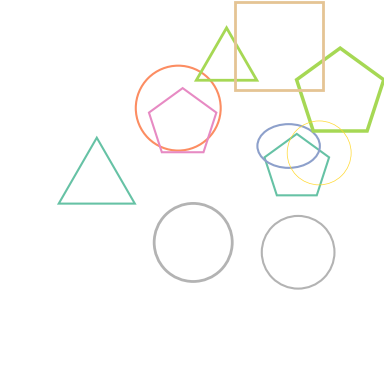[{"shape": "triangle", "thickness": 1.5, "radius": 0.57, "center": [0.251, 0.528]}, {"shape": "pentagon", "thickness": 1.5, "radius": 0.44, "center": [0.771, 0.564]}, {"shape": "circle", "thickness": 1.5, "radius": 0.55, "center": [0.463, 0.719]}, {"shape": "oval", "thickness": 1.5, "radius": 0.41, "center": [0.75, 0.621]}, {"shape": "pentagon", "thickness": 1.5, "radius": 0.46, "center": [0.474, 0.679]}, {"shape": "pentagon", "thickness": 2.5, "radius": 0.6, "center": [0.884, 0.756]}, {"shape": "triangle", "thickness": 2, "radius": 0.45, "center": [0.588, 0.837]}, {"shape": "circle", "thickness": 0.5, "radius": 0.42, "center": [0.829, 0.603]}, {"shape": "square", "thickness": 2, "radius": 0.57, "center": [0.725, 0.881]}, {"shape": "circle", "thickness": 2, "radius": 0.51, "center": [0.502, 0.37]}, {"shape": "circle", "thickness": 1.5, "radius": 0.47, "center": [0.774, 0.345]}]